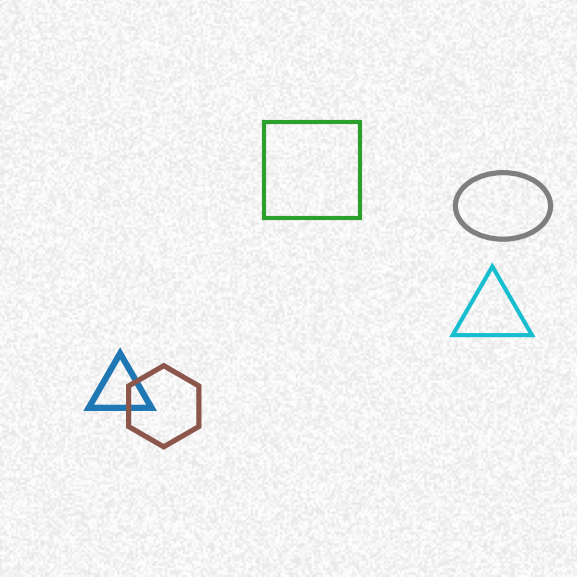[{"shape": "triangle", "thickness": 3, "radius": 0.31, "center": [0.208, 0.324]}, {"shape": "square", "thickness": 2, "radius": 0.41, "center": [0.541, 0.705]}, {"shape": "hexagon", "thickness": 2.5, "radius": 0.35, "center": [0.284, 0.296]}, {"shape": "oval", "thickness": 2.5, "radius": 0.41, "center": [0.871, 0.643]}, {"shape": "triangle", "thickness": 2, "radius": 0.4, "center": [0.853, 0.458]}]